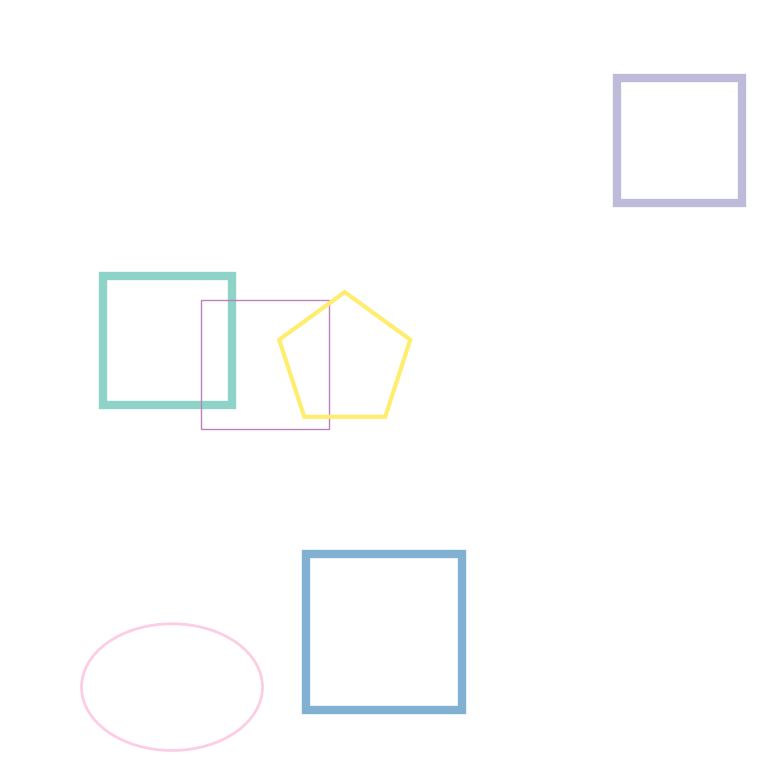[{"shape": "square", "thickness": 3, "radius": 0.42, "center": [0.217, 0.558]}, {"shape": "square", "thickness": 3, "radius": 0.41, "center": [0.883, 0.817]}, {"shape": "square", "thickness": 3, "radius": 0.51, "center": [0.499, 0.179]}, {"shape": "oval", "thickness": 1, "radius": 0.59, "center": [0.223, 0.108]}, {"shape": "square", "thickness": 0.5, "radius": 0.42, "center": [0.344, 0.527]}, {"shape": "pentagon", "thickness": 1.5, "radius": 0.45, "center": [0.448, 0.531]}]